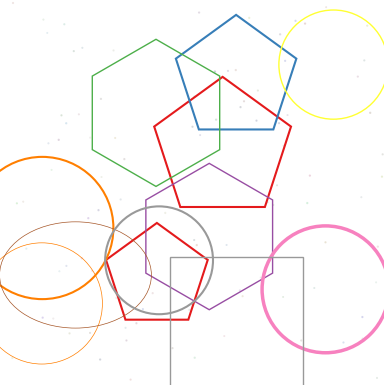[{"shape": "pentagon", "thickness": 1.5, "radius": 0.93, "center": [0.578, 0.614]}, {"shape": "pentagon", "thickness": 1.5, "radius": 0.69, "center": [0.407, 0.282]}, {"shape": "pentagon", "thickness": 1.5, "radius": 0.82, "center": [0.613, 0.797]}, {"shape": "hexagon", "thickness": 1, "radius": 0.96, "center": [0.405, 0.707]}, {"shape": "hexagon", "thickness": 1, "radius": 0.95, "center": [0.543, 0.386]}, {"shape": "circle", "thickness": 1.5, "radius": 0.92, "center": [0.11, 0.408]}, {"shape": "circle", "thickness": 0.5, "radius": 0.79, "center": [0.109, 0.212]}, {"shape": "circle", "thickness": 1, "radius": 0.71, "center": [0.866, 0.832]}, {"shape": "oval", "thickness": 0.5, "radius": 0.99, "center": [0.196, 0.286]}, {"shape": "circle", "thickness": 2.5, "radius": 0.82, "center": [0.845, 0.248]}, {"shape": "circle", "thickness": 1.5, "radius": 0.7, "center": [0.413, 0.324]}, {"shape": "square", "thickness": 1, "radius": 0.87, "center": [0.614, 0.159]}]